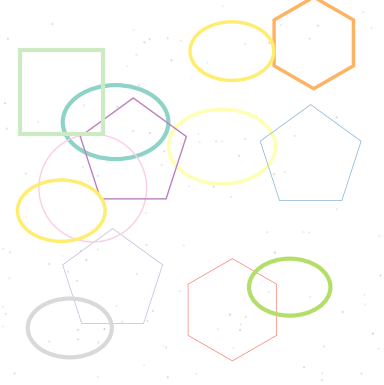[{"shape": "oval", "thickness": 3, "radius": 0.69, "center": [0.3, 0.683]}, {"shape": "oval", "thickness": 2.5, "radius": 0.69, "center": [0.577, 0.619]}, {"shape": "pentagon", "thickness": 0.5, "radius": 0.68, "center": [0.293, 0.27]}, {"shape": "hexagon", "thickness": 0.5, "radius": 0.66, "center": [0.604, 0.195]}, {"shape": "pentagon", "thickness": 0.5, "radius": 0.69, "center": [0.807, 0.591]}, {"shape": "hexagon", "thickness": 2.5, "radius": 0.59, "center": [0.815, 0.889]}, {"shape": "oval", "thickness": 3, "radius": 0.53, "center": [0.752, 0.254]}, {"shape": "circle", "thickness": 1, "radius": 0.7, "center": [0.241, 0.512]}, {"shape": "oval", "thickness": 3, "radius": 0.55, "center": [0.181, 0.148]}, {"shape": "pentagon", "thickness": 1, "radius": 0.72, "center": [0.346, 0.601]}, {"shape": "square", "thickness": 3, "radius": 0.54, "center": [0.16, 0.761]}, {"shape": "oval", "thickness": 2.5, "radius": 0.57, "center": [0.159, 0.453]}, {"shape": "oval", "thickness": 2.5, "radius": 0.54, "center": [0.602, 0.867]}]